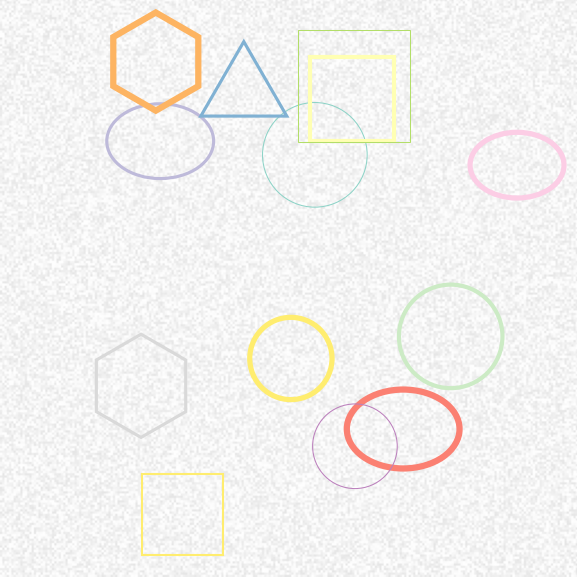[{"shape": "circle", "thickness": 0.5, "radius": 0.45, "center": [0.545, 0.731]}, {"shape": "square", "thickness": 2, "radius": 0.36, "center": [0.61, 0.828]}, {"shape": "oval", "thickness": 1.5, "radius": 0.46, "center": [0.277, 0.755]}, {"shape": "oval", "thickness": 3, "radius": 0.49, "center": [0.698, 0.256]}, {"shape": "triangle", "thickness": 1.5, "radius": 0.43, "center": [0.422, 0.841]}, {"shape": "hexagon", "thickness": 3, "radius": 0.42, "center": [0.27, 0.892]}, {"shape": "square", "thickness": 0.5, "radius": 0.48, "center": [0.613, 0.85]}, {"shape": "oval", "thickness": 2.5, "radius": 0.41, "center": [0.895, 0.713]}, {"shape": "hexagon", "thickness": 1.5, "radius": 0.45, "center": [0.244, 0.331]}, {"shape": "circle", "thickness": 0.5, "radius": 0.37, "center": [0.615, 0.226]}, {"shape": "circle", "thickness": 2, "radius": 0.45, "center": [0.78, 0.417]}, {"shape": "square", "thickness": 1, "radius": 0.35, "center": [0.316, 0.108]}, {"shape": "circle", "thickness": 2.5, "radius": 0.36, "center": [0.504, 0.378]}]